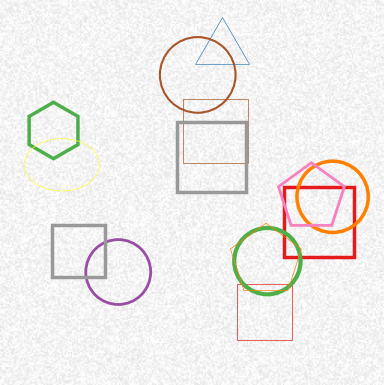[{"shape": "square", "thickness": 2.5, "radius": 0.45, "center": [0.829, 0.423]}, {"shape": "square", "thickness": 0.5, "radius": 0.36, "center": [0.688, 0.189]}, {"shape": "triangle", "thickness": 0.5, "radius": 0.41, "center": [0.578, 0.873]}, {"shape": "circle", "thickness": 3, "radius": 0.43, "center": [0.695, 0.322]}, {"shape": "hexagon", "thickness": 2.5, "radius": 0.37, "center": [0.139, 0.661]}, {"shape": "circle", "thickness": 2, "radius": 0.42, "center": [0.307, 0.293]}, {"shape": "pentagon", "thickness": 0.5, "radius": 0.48, "center": [0.691, 0.323]}, {"shape": "circle", "thickness": 2.5, "radius": 0.46, "center": [0.864, 0.489]}, {"shape": "oval", "thickness": 0.5, "radius": 0.49, "center": [0.161, 0.572]}, {"shape": "circle", "thickness": 1.5, "radius": 0.49, "center": [0.514, 0.805]}, {"shape": "square", "thickness": 0.5, "radius": 0.42, "center": [0.56, 0.66]}, {"shape": "pentagon", "thickness": 2, "radius": 0.45, "center": [0.809, 0.487]}, {"shape": "square", "thickness": 2.5, "radius": 0.34, "center": [0.204, 0.348]}, {"shape": "square", "thickness": 2.5, "radius": 0.45, "center": [0.55, 0.592]}]